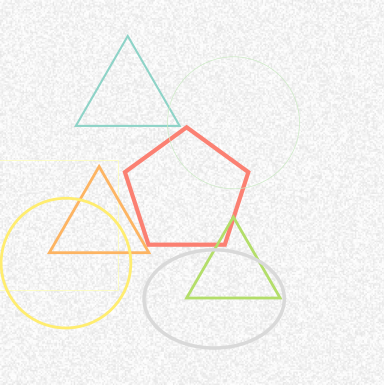[{"shape": "triangle", "thickness": 1.5, "radius": 0.78, "center": [0.332, 0.751]}, {"shape": "square", "thickness": 0.5, "radius": 0.84, "center": [0.139, 0.415]}, {"shape": "pentagon", "thickness": 3, "radius": 0.84, "center": [0.485, 0.501]}, {"shape": "triangle", "thickness": 2, "radius": 0.75, "center": [0.257, 0.418]}, {"shape": "triangle", "thickness": 2, "radius": 0.7, "center": [0.606, 0.296]}, {"shape": "oval", "thickness": 2.5, "radius": 0.91, "center": [0.556, 0.224]}, {"shape": "circle", "thickness": 0.5, "radius": 0.86, "center": [0.607, 0.681]}, {"shape": "circle", "thickness": 2, "radius": 0.84, "center": [0.171, 0.317]}]